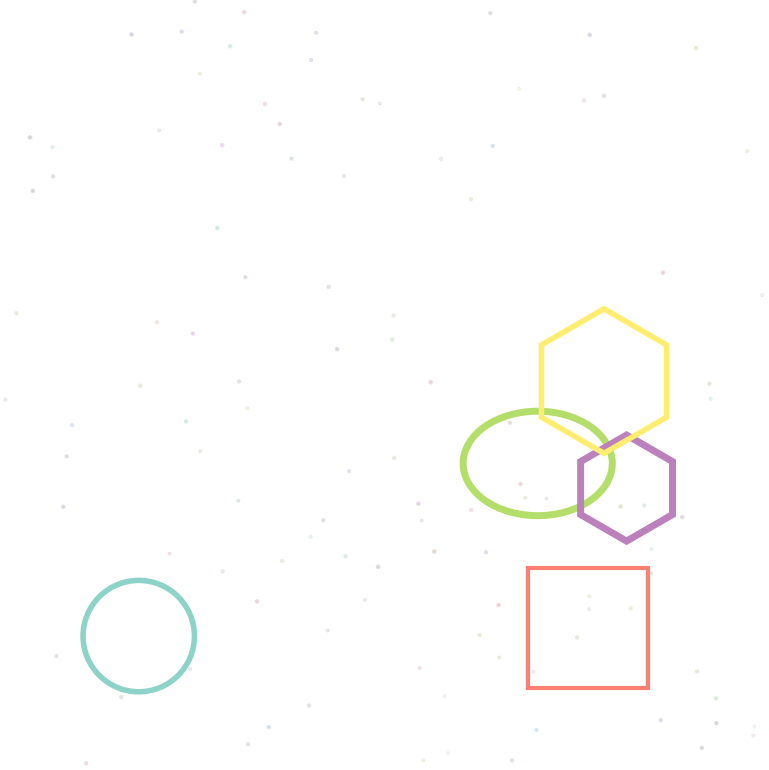[{"shape": "circle", "thickness": 2, "radius": 0.36, "center": [0.18, 0.174]}, {"shape": "square", "thickness": 1.5, "radius": 0.39, "center": [0.764, 0.184]}, {"shape": "oval", "thickness": 2.5, "radius": 0.48, "center": [0.698, 0.398]}, {"shape": "hexagon", "thickness": 2.5, "radius": 0.34, "center": [0.814, 0.366]}, {"shape": "hexagon", "thickness": 2, "radius": 0.47, "center": [0.784, 0.505]}]